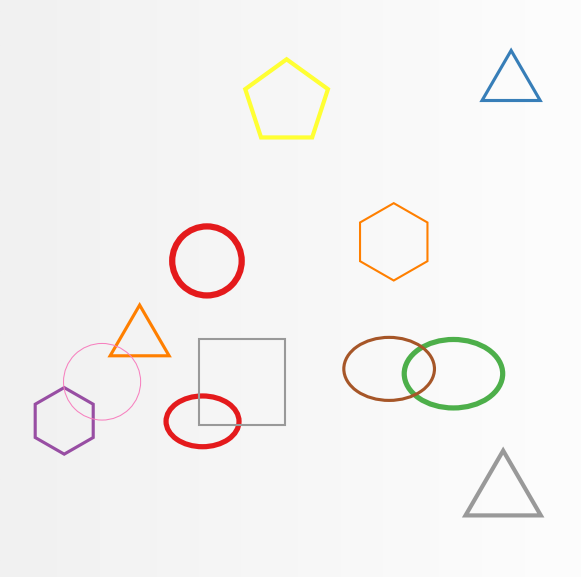[{"shape": "oval", "thickness": 2.5, "radius": 0.31, "center": [0.348, 0.27]}, {"shape": "circle", "thickness": 3, "radius": 0.3, "center": [0.356, 0.547]}, {"shape": "triangle", "thickness": 1.5, "radius": 0.29, "center": [0.879, 0.854]}, {"shape": "oval", "thickness": 2.5, "radius": 0.42, "center": [0.78, 0.352]}, {"shape": "hexagon", "thickness": 1.5, "radius": 0.29, "center": [0.11, 0.27]}, {"shape": "hexagon", "thickness": 1, "radius": 0.33, "center": [0.677, 0.58]}, {"shape": "triangle", "thickness": 1.5, "radius": 0.29, "center": [0.24, 0.412]}, {"shape": "pentagon", "thickness": 2, "radius": 0.37, "center": [0.493, 0.822]}, {"shape": "oval", "thickness": 1.5, "radius": 0.39, "center": [0.669, 0.36]}, {"shape": "circle", "thickness": 0.5, "radius": 0.33, "center": [0.176, 0.338]}, {"shape": "square", "thickness": 1, "radius": 0.37, "center": [0.416, 0.337]}, {"shape": "triangle", "thickness": 2, "radius": 0.37, "center": [0.866, 0.144]}]